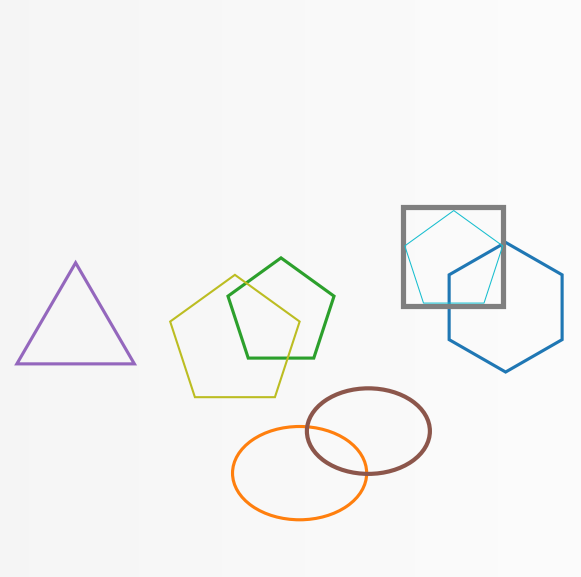[{"shape": "hexagon", "thickness": 1.5, "radius": 0.56, "center": [0.87, 0.467]}, {"shape": "oval", "thickness": 1.5, "radius": 0.58, "center": [0.515, 0.18]}, {"shape": "pentagon", "thickness": 1.5, "radius": 0.48, "center": [0.483, 0.457]}, {"shape": "triangle", "thickness": 1.5, "radius": 0.58, "center": [0.13, 0.427]}, {"shape": "oval", "thickness": 2, "radius": 0.53, "center": [0.634, 0.253]}, {"shape": "square", "thickness": 2.5, "radius": 0.43, "center": [0.779, 0.555]}, {"shape": "pentagon", "thickness": 1, "radius": 0.59, "center": [0.404, 0.406]}, {"shape": "pentagon", "thickness": 0.5, "radius": 0.44, "center": [0.781, 0.546]}]